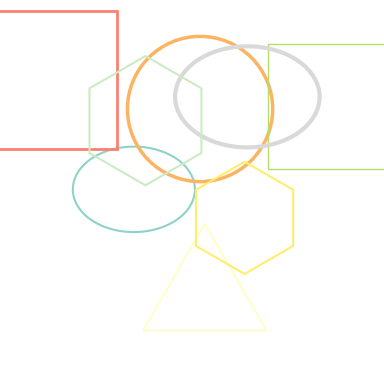[{"shape": "oval", "thickness": 1.5, "radius": 0.79, "center": [0.348, 0.508]}, {"shape": "triangle", "thickness": 1, "radius": 0.92, "center": [0.532, 0.234]}, {"shape": "square", "thickness": 2, "radius": 0.9, "center": [0.125, 0.792]}, {"shape": "circle", "thickness": 2.5, "radius": 0.94, "center": [0.52, 0.717]}, {"shape": "square", "thickness": 1, "radius": 0.81, "center": [0.858, 0.722]}, {"shape": "oval", "thickness": 3, "radius": 0.94, "center": [0.642, 0.748]}, {"shape": "hexagon", "thickness": 1.5, "radius": 0.84, "center": [0.378, 0.687]}, {"shape": "hexagon", "thickness": 1.5, "radius": 0.73, "center": [0.635, 0.434]}]